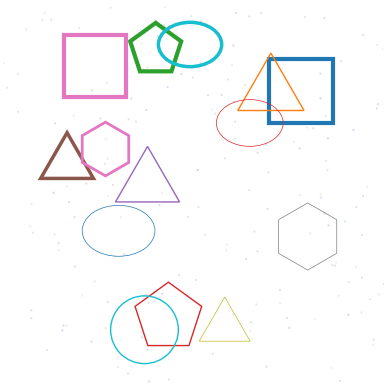[{"shape": "oval", "thickness": 0.5, "radius": 0.47, "center": [0.308, 0.4]}, {"shape": "square", "thickness": 3, "radius": 0.42, "center": [0.783, 0.764]}, {"shape": "triangle", "thickness": 1, "radius": 0.5, "center": [0.704, 0.763]}, {"shape": "pentagon", "thickness": 3, "radius": 0.35, "center": [0.404, 0.871]}, {"shape": "oval", "thickness": 0.5, "radius": 0.43, "center": [0.649, 0.681]}, {"shape": "pentagon", "thickness": 1, "radius": 0.45, "center": [0.437, 0.176]}, {"shape": "triangle", "thickness": 1, "radius": 0.48, "center": [0.383, 0.524]}, {"shape": "triangle", "thickness": 2.5, "radius": 0.4, "center": [0.174, 0.576]}, {"shape": "hexagon", "thickness": 2, "radius": 0.35, "center": [0.274, 0.613]}, {"shape": "square", "thickness": 3, "radius": 0.4, "center": [0.246, 0.828]}, {"shape": "hexagon", "thickness": 0.5, "radius": 0.44, "center": [0.799, 0.386]}, {"shape": "triangle", "thickness": 0.5, "radius": 0.38, "center": [0.584, 0.152]}, {"shape": "circle", "thickness": 1, "radius": 0.44, "center": [0.375, 0.143]}, {"shape": "oval", "thickness": 2.5, "radius": 0.41, "center": [0.494, 0.884]}]